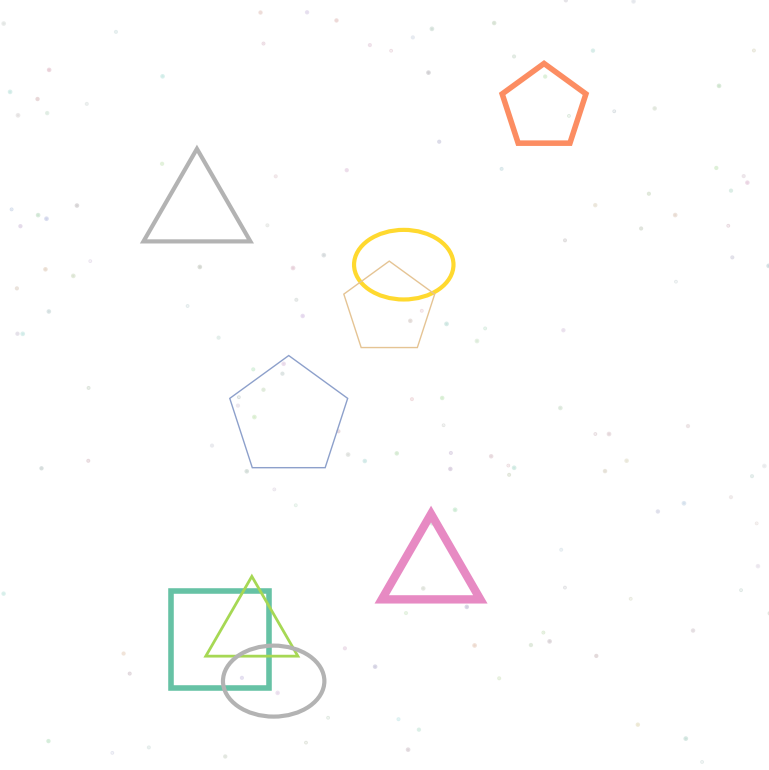[{"shape": "square", "thickness": 2, "radius": 0.32, "center": [0.286, 0.169]}, {"shape": "pentagon", "thickness": 2, "radius": 0.29, "center": [0.707, 0.86]}, {"shape": "pentagon", "thickness": 0.5, "radius": 0.4, "center": [0.375, 0.458]}, {"shape": "triangle", "thickness": 3, "radius": 0.37, "center": [0.56, 0.259]}, {"shape": "triangle", "thickness": 1, "radius": 0.35, "center": [0.327, 0.182]}, {"shape": "oval", "thickness": 1.5, "radius": 0.32, "center": [0.524, 0.656]}, {"shape": "pentagon", "thickness": 0.5, "radius": 0.31, "center": [0.506, 0.599]}, {"shape": "oval", "thickness": 1.5, "radius": 0.33, "center": [0.355, 0.115]}, {"shape": "triangle", "thickness": 1.5, "radius": 0.4, "center": [0.256, 0.727]}]